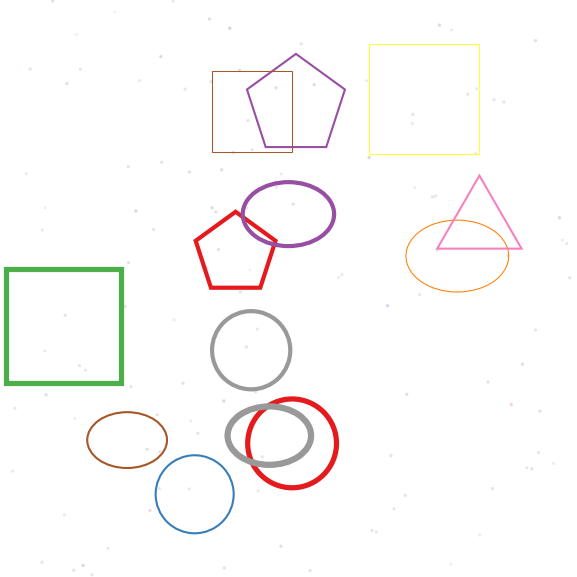[{"shape": "circle", "thickness": 2.5, "radius": 0.38, "center": [0.506, 0.231]}, {"shape": "pentagon", "thickness": 2, "radius": 0.36, "center": [0.408, 0.56]}, {"shape": "circle", "thickness": 1, "radius": 0.34, "center": [0.337, 0.143]}, {"shape": "square", "thickness": 2.5, "radius": 0.5, "center": [0.11, 0.435]}, {"shape": "pentagon", "thickness": 1, "radius": 0.45, "center": [0.512, 0.817]}, {"shape": "oval", "thickness": 2, "radius": 0.4, "center": [0.499, 0.628]}, {"shape": "oval", "thickness": 0.5, "radius": 0.44, "center": [0.792, 0.556]}, {"shape": "square", "thickness": 0.5, "radius": 0.47, "center": [0.734, 0.827]}, {"shape": "square", "thickness": 0.5, "radius": 0.35, "center": [0.437, 0.806]}, {"shape": "oval", "thickness": 1, "radius": 0.35, "center": [0.22, 0.237]}, {"shape": "triangle", "thickness": 1, "radius": 0.42, "center": [0.83, 0.611]}, {"shape": "oval", "thickness": 3, "radius": 0.36, "center": [0.466, 0.245]}, {"shape": "circle", "thickness": 2, "radius": 0.34, "center": [0.435, 0.393]}]